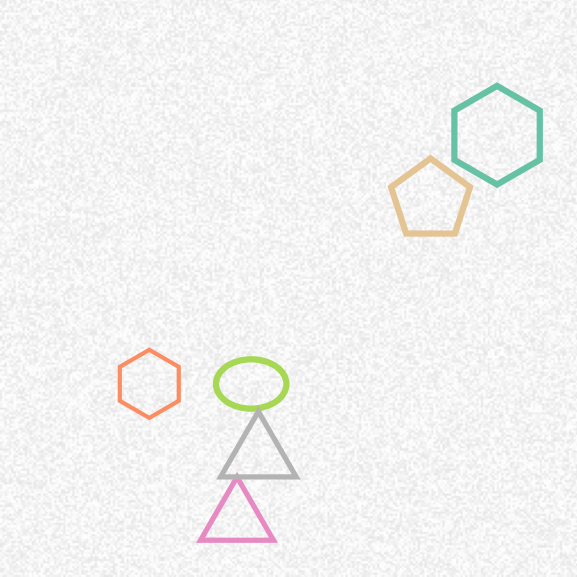[{"shape": "hexagon", "thickness": 3, "radius": 0.43, "center": [0.861, 0.765]}, {"shape": "hexagon", "thickness": 2, "radius": 0.29, "center": [0.258, 0.334]}, {"shape": "triangle", "thickness": 2.5, "radius": 0.36, "center": [0.41, 0.1]}, {"shape": "oval", "thickness": 3, "radius": 0.31, "center": [0.435, 0.334]}, {"shape": "pentagon", "thickness": 3, "radius": 0.36, "center": [0.746, 0.653]}, {"shape": "triangle", "thickness": 2.5, "radius": 0.38, "center": [0.447, 0.211]}]